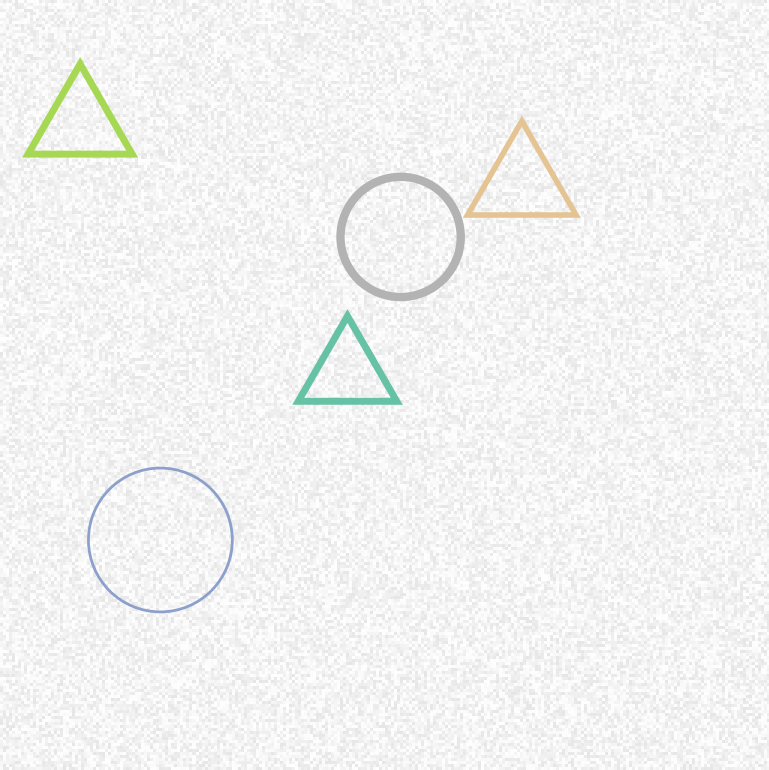[{"shape": "triangle", "thickness": 2.5, "radius": 0.37, "center": [0.451, 0.516]}, {"shape": "circle", "thickness": 1, "radius": 0.47, "center": [0.208, 0.299]}, {"shape": "triangle", "thickness": 2.5, "radius": 0.39, "center": [0.104, 0.839]}, {"shape": "triangle", "thickness": 2, "radius": 0.41, "center": [0.678, 0.761]}, {"shape": "circle", "thickness": 3, "radius": 0.39, "center": [0.52, 0.692]}]